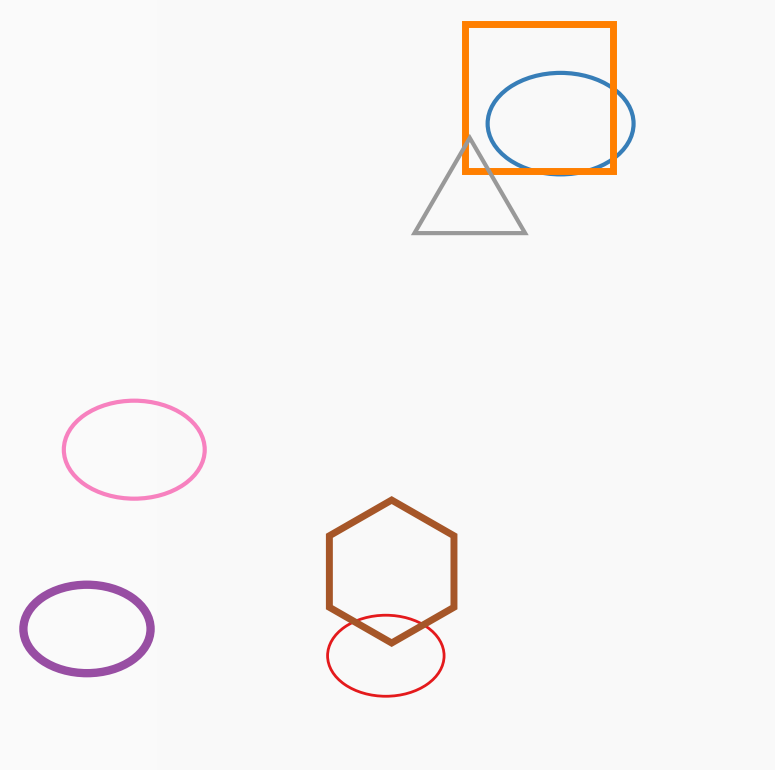[{"shape": "oval", "thickness": 1, "radius": 0.38, "center": [0.498, 0.148]}, {"shape": "oval", "thickness": 1.5, "radius": 0.47, "center": [0.723, 0.839]}, {"shape": "oval", "thickness": 3, "radius": 0.41, "center": [0.112, 0.183]}, {"shape": "square", "thickness": 2.5, "radius": 0.48, "center": [0.695, 0.873]}, {"shape": "hexagon", "thickness": 2.5, "radius": 0.46, "center": [0.505, 0.258]}, {"shape": "oval", "thickness": 1.5, "radius": 0.45, "center": [0.173, 0.416]}, {"shape": "triangle", "thickness": 1.5, "radius": 0.41, "center": [0.606, 0.738]}]